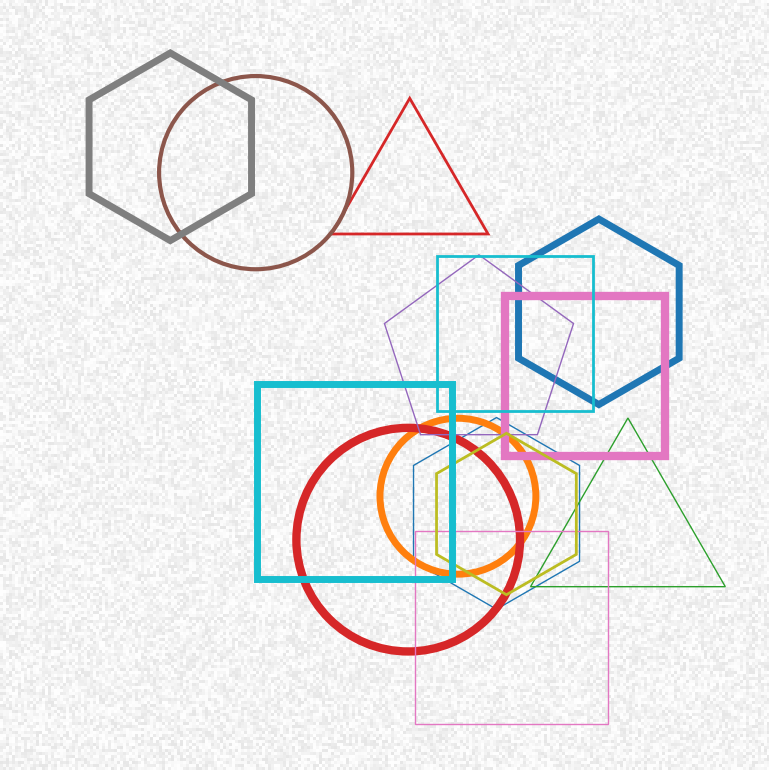[{"shape": "hexagon", "thickness": 0.5, "radius": 0.62, "center": [0.645, 0.333]}, {"shape": "hexagon", "thickness": 2.5, "radius": 0.6, "center": [0.778, 0.595]}, {"shape": "circle", "thickness": 2.5, "radius": 0.51, "center": [0.595, 0.356]}, {"shape": "triangle", "thickness": 0.5, "radius": 0.73, "center": [0.815, 0.311]}, {"shape": "triangle", "thickness": 1, "radius": 0.59, "center": [0.532, 0.755]}, {"shape": "circle", "thickness": 3, "radius": 0.73, "center": [0.53, 0.299]}, {"shape": "pentagon", "thickness": 0.5, "radius": 0.65, "center": [0.622, 0.54]}, {"shape": "circle", "thickness": 1.5, "radius": 0.63, "center": [0.332, 0.776]}, {"shape": "square", "thickness": 3, "radius": 0.52, "center": [0.76, 0.512]}, {"shape": "square", "thickness": 0.5, "radius": 0.63, "center": [0.664, 0.185]}, {"shape": "hexagon", "thickness": 2.5, "radius": 0.61, "center": [0.221, 0.809]}, {"shape": "hexagon", "thickness": 1, "radius": 0.52, "center": [0.658, 0.332]}, {"shape": "square", "thickness": 1, "radius": 0.5, "center": [0.669, 0.567]}, {"shape": "square", "thickness": 2.5, "radius": 0.63, "center": [0.46, 0.375]}]